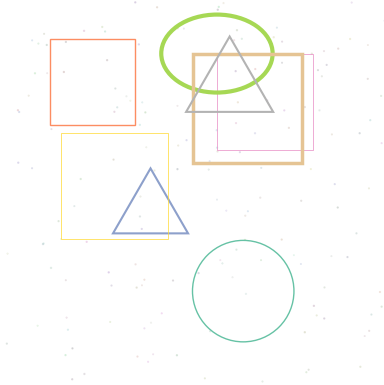[{"shape": "circle", "thickness": 1, "radius": 0.66, "center": [0.632, 0.244]}, {"shape": "square", "thickness": 1, "radius": 0.56, "center": [0.24, 0.787]}, {"shape": "triangle", "thickness": 1.5, "radius": 0.56, "center": [0.391, 0.45]}, {"shape": "square", "thickness": 0.5, "radius": 0.63, "center": [0.688, 0.735]}, {"shape": "oval", "thickness": 3, "radius": 0.72, "center": [0.564, 0.861]}, {"shape": "square", "thickness": 0.5, "radius": 0.69, "center": [0.298, 0.516]}, {"shape": "square", "thickness": 2.5, "radius": 0.71, "center": [0.643, 0.717]}, {"shape": "triangle", "thickness": 1.5, "radius": 0.65, "center": [0.596, 0.775]}]